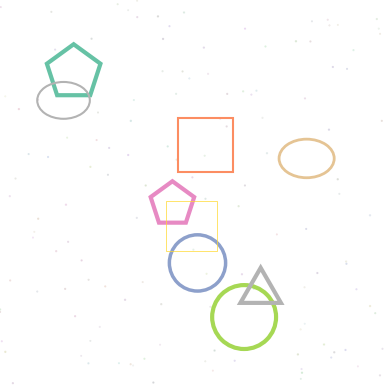[{"shape": "pentagon", "thickness": 3, "radius": 0.37, "center": [0.191, 0.812]}, {"shape": "square", "thickness": 1.5, "radius": 0.36, "center": [0.533, 0.624]}, {"shape": "circle", "thickness": 2.5, "radius": 0.37, "center": [0.513, 0.317]}, {"shape": "pentagon", "thickness": 3, "radius": 0.3, "center": [0.448, 0.47]}, {"shape": "circle", "thickness": 3, "radius": 0.42, "center": [0.634, 0.177]}, {"shape": "square", "thickness": 0.5, "radius": 0.32, "center": [0.497, 0.413]}, {"shape": "oval", "thickness": 2, "radius": 0.36, "center": [0.796, 0.588]}, {"shape": "oval", "thickness": 1.5, "radius": 0.34, "center": [0.165, 0.739]}, {"shape": "triangle", "thickness": 3, "radius": 0.3, "center": [0.677, 0.244]}]